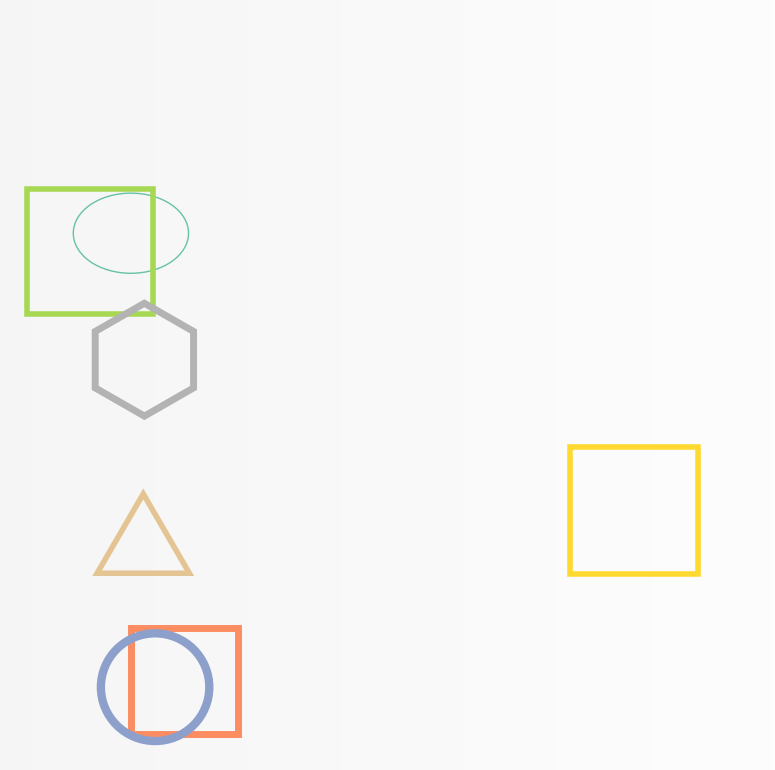[{"shape": "oval", "thickness": 0.5, "radius": 0.37, "center": [0.169, 0.697]}, {"shape": "square", "thickness": 2.5, "radius": 0.34, "center": [0.239, 0.115]}, {"shape": "circle", "thickness": 3, "radius": 0.35, "center": [0.2, 0.108]}, {"shape": "square", "thickness": 2, "radius": 0.4, "center": [0.116, 0.673]}, {"shape": "square", "thickness": 2, "radius": 0.41, "center": [0.818, 0.337]}, {"shape": "triangle", "thickness": 2, "radius": 0.34, "center": [0.185, 0.29]}, {"shape": "hexagon", "thickness": 2.5, "radius": 0.37, "center": [0.186, 0.533]}]